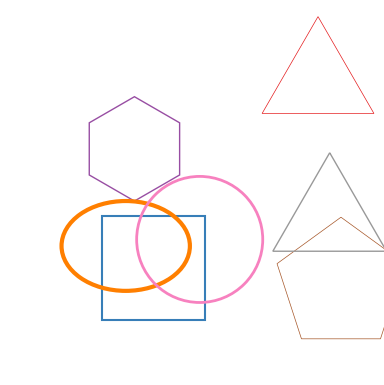[{"shape": "triangle", "thickness": 0.5, "radius": 0.84, "center": [0.826, 0.789]}, {"shape": "square", "thickness": 1.5, "radius": 0.67, "center": [0.399, 0.305]}, {"shape": "hexagon", "thickness": 1, "radius": 0.68, "center": [0.349, 0.613]}, {"shape": "oval", "thickness": 3, "radius": 0.83, "center": [0.327, 0.361]}, {"shape": "pentagon", "thickness": 0.5, "radius": 0.87, "center": [0.886, 0.261]}, {"shape": "circle", "thickness": 2, "radius": 0.82, "center": [0.519, 0.378]}, {"shape": "triangle", "thickness": 1, "radius": 0.85, "center": [0.856, 0.433]}]